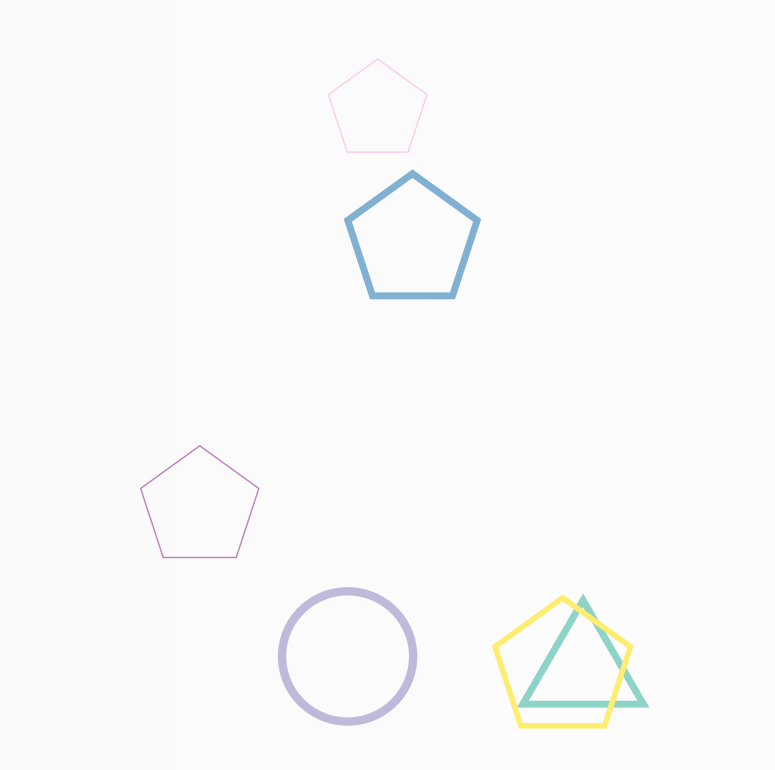[{"shape": "triangle", "thickness": 2.5, "radius": 0.45, "center": [0.752, 0.13]}, {"shape": "circle", "thickness": 3, "radius": 0.42, "center": [0.449, 0.148]}, {"shape": "pentagon", "thickness": 2.5, "radius": 0.44, "center": [0.532, 0.687]}, {"shape": "pentagon", "thickness": 0.5, "radius": 0.33, "center": [0.487, 0.856]}, {"shape": "pentagon", "thickness": 0.5, "radius": 0.4, "center": [0.258, 0.341]}, {"shape": "pentagon", "thickness": 2, "radius": 0.46, "center": [0.726, 0.132]}]